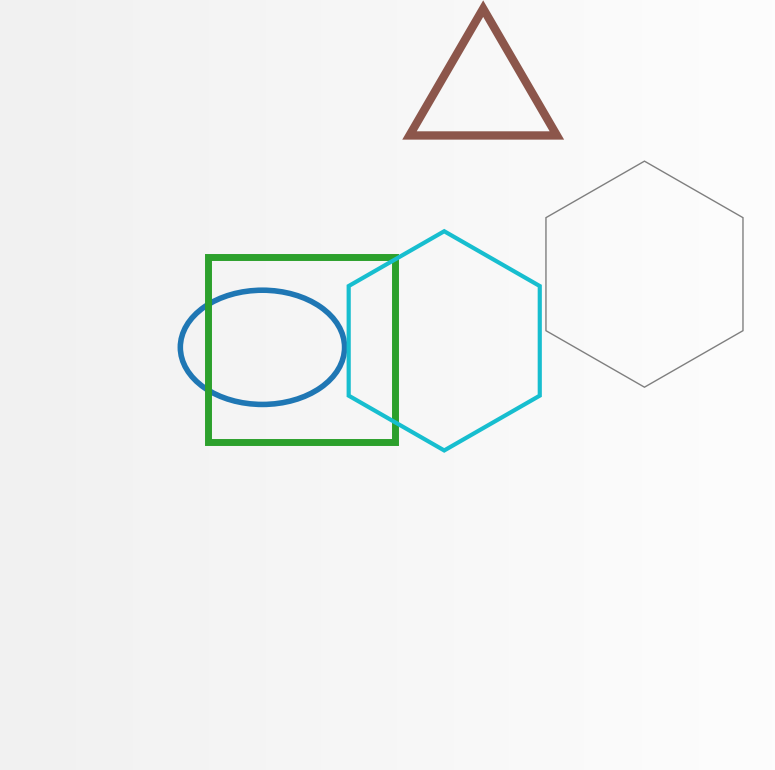[{"shape": "oval", "thickness": 2, "radius": 0.53, "center": [0.339, 0.549]}, {"shape": "square", "thickness": 2.5, "radius": 0.6, "center": [0.389, 0.546]}, {"shape": "triangle", "thickness": 3, "radius": 0.55, "center": [0.623, 0.879]}, {"shape": "hexagon", "thickness": 0.5, "radius": 0.73, "center": [0.832, 0.644]}, {"shape": "hexagon", "thickness": 1.5, "radius": 0.71, "center": [0.573, 0.557]}]